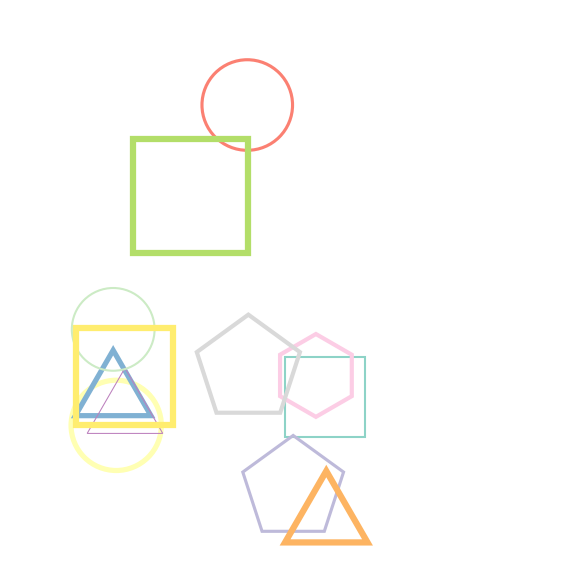[{"shape": "square", "thickness": 1, "radius": 0.35, "center": [0.563, 0.311]}, {"shape": "circle", "thickness": 2.5, "radius": 0.39, "center": [0.201, 0.263]}, {"shape": "pentagon", "thickness": 1.5, "radius": 0.46, "center": [0.508, 0.153]}, {"shape": "circle", "thickness": 1.5, "radius": 0.39, "center": [0.428, 0.817]}, {"shape": "triangle", "thickness": 2.5, "radius": 0.38, "center": [0.196, 0.317]}, {"shape": "triangle", "thickness": 3, "radius": 0.41, "center": [0.565, 0.101]}, {"shape": "square", "thickness": 3, "radius": 0.5, "center": [0.33, 0.66]}, {"shape": "hexagon", "thickness": 2, "radius": 0.36, "center": [0.547, 0.349]}, {"shape": "pentagon", "thickness": 2, "radius": 0.47, "center": [0.43, 0.36]}, {"shape": "triangle", "thickness": 0.5, "radius": 0.38, "center": [0.216, 0.286]}, {"shape": "circle", "thickness": 1, "radius": 0.36, "center": [0.196, 0.429]}, {"shape": "square", "thickness": 3, "radius": 0.42, "center": [0.215, 0.347]}]